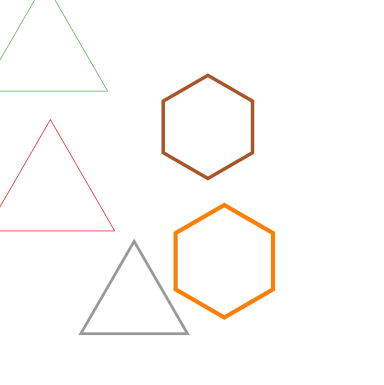[{"shape": "triangle", "thickness": 0.5, "radius": 0.96, "center": [0.131, 0.497]}, {"shape": "triangle", "thickness": 0.5, "radius": 0.94, "center": [0.116, 0.857]}, {"shape": "hexagon", "thickness": 3, "radius": 0.73, "center": [0.583, 0.321]}, {"shape": "hexagon", "thickness": 2.5, "radius": 0.67, "center": [0.54, 0.67]}, {"shape": "triangle", "thickness": 2, "radius": 0.8, "center": [0.348, 0.213]}]